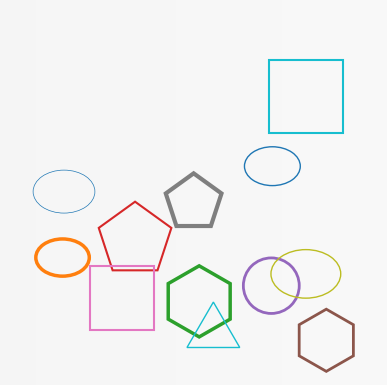[{"shape": "oval", "thickness": 1, "radius": 0.36, "center": [0.703, 0.568]}, {"shape": "oval", "thickness": 0.5, "radius": 0.4, "center": [0.165, 0.502]}, {"shape": "oval", "thickness": 2.5, "radius": 0.34, "center": [0.161, 0.331]}, {"shape": "hexagon", "thickness": 2.5, "radius": 0.46, "center": [0.514, 0.217]}, {"shape": "pentagon", "thickness": 1.5, "radius": 0.49, "center": [0.349, 0.378]}, {"shape": "circle", "thickness": 2, "radius": 0.36, "center": [0.7, 0.258]}, {"shape": "hexagon", "thickness": 2, "radius": 0.4, "center": [0.842, 0.116]}, {"shape": "square", "thickness": 1.5, "radius": 0.41, "center": [0.314, 0.227]}, {"shape": "pentagon", "thickness": 3, "radius": 0.38, "center": [0.5, 0.474]}, {"shape": "oval", "thickness": 1, "radius": 0.45, "center": [0.789, 0.289]}, {"shape": "triangle", "thickness": 1, "radius": 0.39, "center": [0.551, 0.137]}, {"shape": "square", "thickness": 1.5, "radius": 0.47, "center": [0.789, 0.75]}]